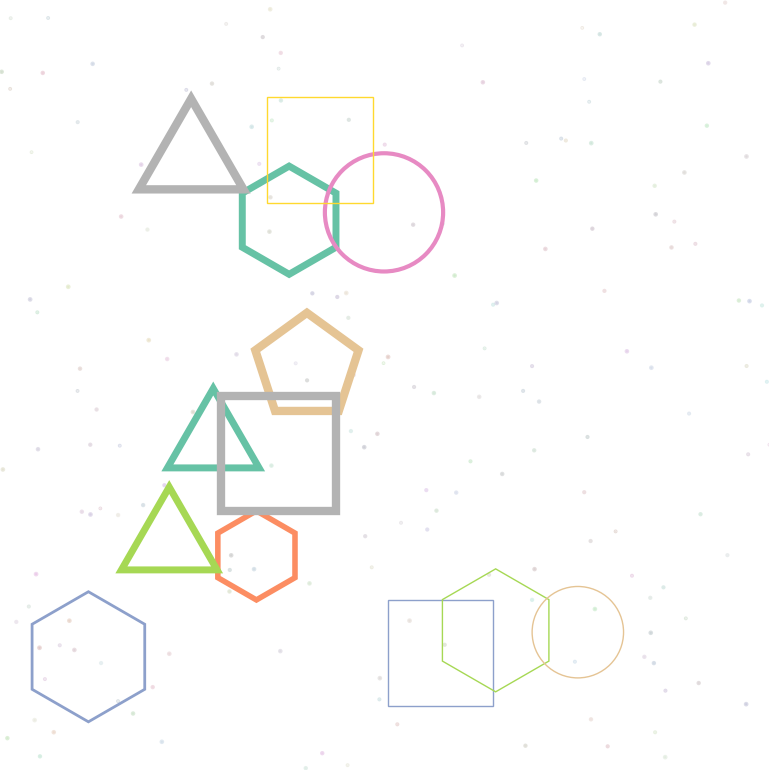[{"shape": "triangle", "thickness": 2.5, "radius": 0.34, "center": [0.277, 0.427]}, {"shape": "hexagon", "thickness": 2.5, "radius": 0.35, "center": [0.375, 0.714]}, {"shape": "hexagon", "thickness": 2, "radius": 0.29, "center": [0.333, 0.279]}, {"shape": "square", "thickness": 0.5, "radius": 0.34, "center": [0.572, 0.152]}, {"shape": "hexagon", "thickness": 1, "radius": 0.42, "center": [0.115, 0.147]}, {"shape": "circle", "thickness": 1.5, "radius": 0.38, "center": [0.499, 0.724]}, {"shape": "triangle", "thickness": 2.5, "radius": 0.36, "center": [0.22, 0.296]}, {"shape": "hexagon", "thickness": 0.5, "radius": 0.4, "center": [0.644, 0.181]}, {"shape": "square", "thickness": 0.5, "radius": 0.34, "center": [0.416, 0.805]}, {"shape": "pentagon", "thickness": 3, "radius": 0.35, "center": [0.399, 0.523]}, {"shape": "circle", "thickness": 0.5, "radius": 0.3, "center": [0.75, 0.179]}, {"shape": "triangle", "thickness": 3, "radius": 0.39, "center": [0.248, 0.793]}, {"shape": "square", "thickness": 3, "radius": 0.37, "center": [0.361, 0.411]}]